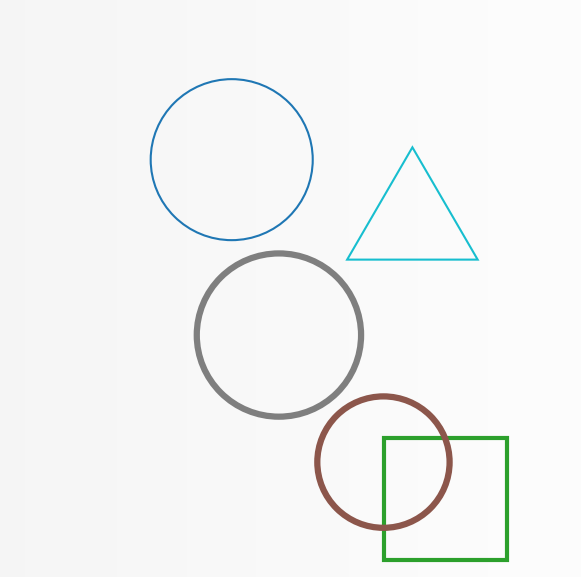[{"shape": "circle", "thickness": 1, "radius": 0.7, "center": [0.399, 0.723]}, {"shape": "square", "thickness": 2, "radius": 0.53, "center": [0.767, 0.135]}, {"shape": "circle", "thickness": 3, "radius": 0.57, "center": [0.66, 0.199]}, {"shape": "circle", "thickness": 3, "radius": 0.71, "center": [0.48, 0.419]}, {"shape": "triangle", "thickness": 1, "radius": 0.65, "center": [0.71, 0.614]}]